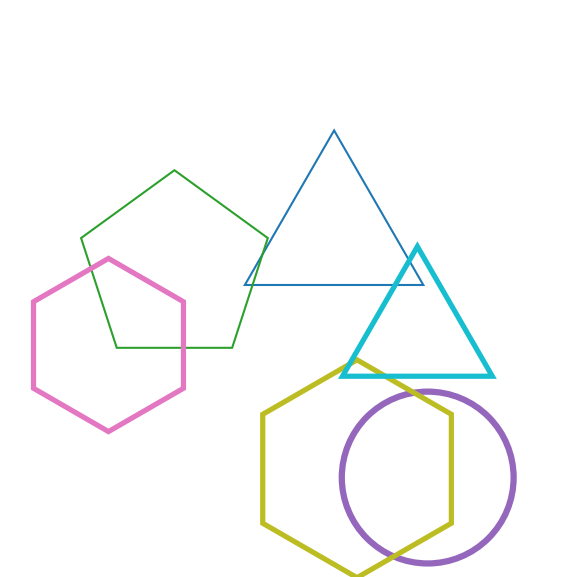[{"shape": "triangle", "thickness": 1, "radius": 0.89, "center": [0.579, 0.595]}, {"shape": "pentagon", "thickness": 1, "radius": 0.85, "center": [0.302, 0.534]}, {"shape": "circle", "thickness": 3, "radius": 0.74, "center": [0.741, 0.172]}, {"shape": "hexagon", "thickness": 2.5, "radius": 0.75, "center": [0.188, 0.402]}, {"shape": "hexagon", "thickness": 2.5, "radius": 0.94, "center": [0.618, 0.187]}, {"shape": "triangle", "thickness": 2.5, "radius": 0.75, "center": [0.723, 0.423]}]